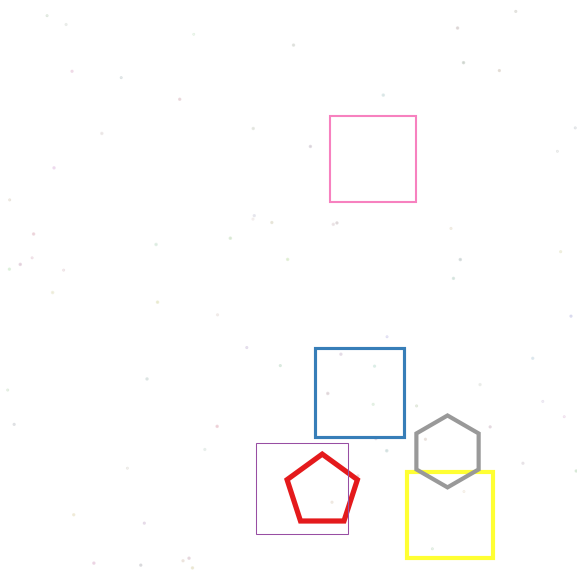[{"shape": "pentagon", "thickness": 2.5, "radius": 0.32, "center": [0.558, 0.149]}, {"shape": "square", "thickness": 1.5, "radius": 0.38, "center": [0.622, 0.32]}, {"shape": "square", "thickness": 0.5, "radius": 0.4, "center": [0.523, 0.153]}, {"shape": "square", "thickness": 2, "radius": 0.37, "center": [0.779, 0.107]}, {"shape": "square", "thickness": 1, "radius": 0.37, "center": [0.646, 0.724]}, {"shape": "hexagon", "thickness": 2, "radius": 0.31, "center": [0.775, 0.217]}]